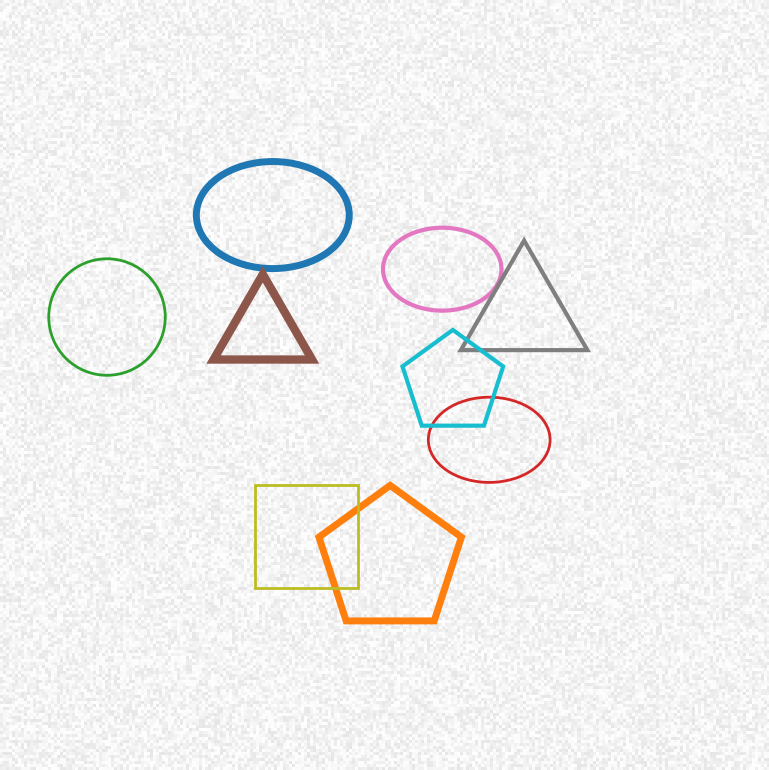[{"shape": "oval", "thickness": 2.5, "radius": 0.5, "center": [0.354, 0.721]}, {"shape": "pentagon", "thickness": 2.5, "radius": 0.49, "center": [0.507, 0.272]}, {"shape": "circle", "thickness": 1, "radius": 0.38, "center": [0.139, 0.588]}, {"shape": "oval", "thickness": 1, "radius": 0.4, "center": [0.635, 0.429]}, {"shape": "triangle", "thickness": 3, "radius": 0.37, "center": [0.341, 0.57]}, {"shape": "oval", "thickness": 1.5, "radius": 0.38, "center": [0.574, 0.65]}, {"shape": "triangle", "thickness": 1.5, "radius": 0.47, "center": [0.681, 0.593]}, {"shape": "square", "thickness": 1, "radius": 0.33, "center": [0.398, 0.304]}, {"shape": "pentagon", "thickness": 1.5, "radius": 0.34, "center": [0.588, 0.503]}]